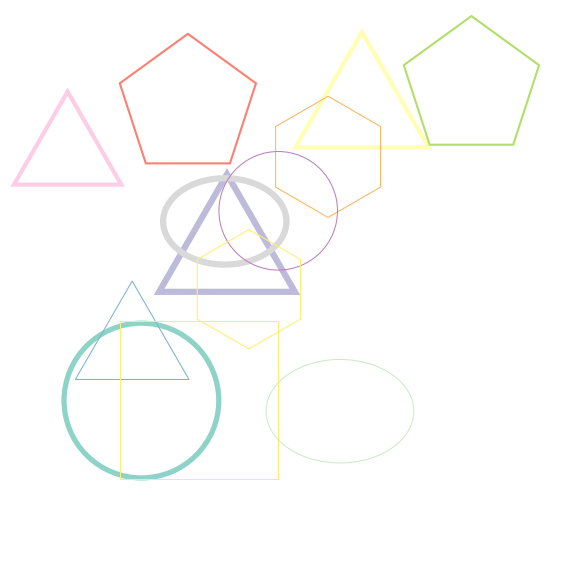[{"shape": "circle", "thickness": 2.5, "radius": 0.67, "center": [0.245, 0.306]}, {"shape": "triangle", "thickness": 2, "radius": 0.67, "center": [0.627, 0.81]}, {"shape": "triangle", "thickness": 3, "radius": 0.68, "center": [0.393, 0.562]}, {"shape": "pentagon", "thickness": 1, "radius": 0.62, "center": [0.325, 0.817]}, {"shape": "triangle", "thickness": 0.5, "radius": 0.57, "center": [0.229, 0.399]}, {"shape": "hexagon", "thickness": 0.5, "radius": 0.52, "center": [0.568, 0.728]}, {"shape": "pentagon", "thickness": 1, "radius": 0.62, "center": [0.816, 0.848]}, {"shape": "triangle", "thickness": 2, "radius": 0.54, "center": [0.117, 0.733]}, {"shape": "oval", "thickness": 3, "radius": 0.53, "center": [0.389, 0.616]}, {"shape": "circle", "thickness": 0.5, "radius": 0.51, "center": [0.482, 0.634]}, {"shape": "oval", "thickness": 0.5, "radius": 0.64, "center": [0.589, 0.287]}, {"shape": "square", "thickness": 0.5, "radius": 0.69, "center": [0.344, 0.306]}, {"shape": "hexagon", "thickness": 0.5, "radius": 0.52, "center": [0.431, 0.498]}]